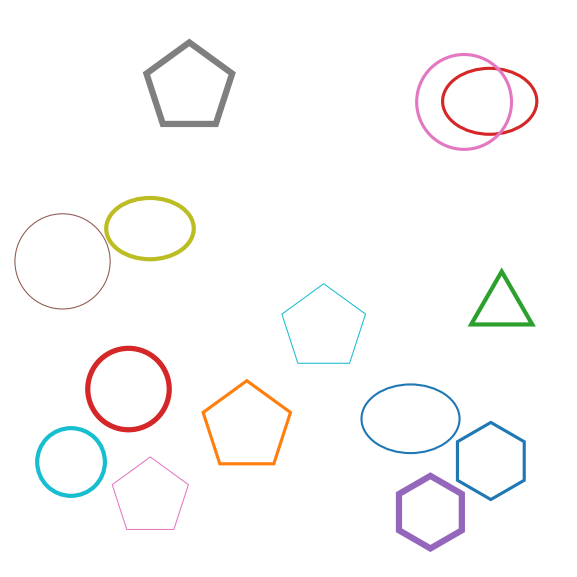[{"shape": "oval", "thickness": 1, "radius": 0.42, "center": [0.711, 0.274]}, {"shape": "hexagon", "thickness": 1.5, "radius": 0.33, "center": [0.85, 0.201]}, {"shape": "pentagon", "thickness": 1.5, "radius": 0.4, "center": [0.427, 0.26]}, {"shape": "triangle", "thickness": 2, "radius": 0.31, "center": [0.869, 0.468]}, {"shape": "circle", "thickness": 2.5, "radius": 0.35, "center": [0.223, 0.325]}, {"shape": "oval", "thickness": 1.5, "radius": 0.41, "center": [0.848, 0.824]}, {"shape": "hexagon", "thickness": 3, "radius": 0.31, "center": [0.745, 0.112]}, {"shape": "circle", "thickness": 0.5, "radius": 0.41, "center": [0.108, 0.547]}, {"shape": "circle", "thickness": 1.5, "radius": 0.41, "center": [0.804, 0.823]}, {"shape": "pentagon", "thickness": 0.5, "radius": 0.35, "center": [0.26, 0.138]}, {"shape": "pentagon", "thickness": 3, "radius": 0.39, "center": [0.328, 0.848]}, {"shape": "oval", "thickness": 2, "radius": 0.38, "center": [0.26, 0.603]}, {"shape": "circle", "thickness": 2, "radius": 0.29, "center": [0.123, 0.199]}, {"shape": "pentagon", "thickness": 0.5, "radius": 0.38, "center": [0.561, 0.432]}]